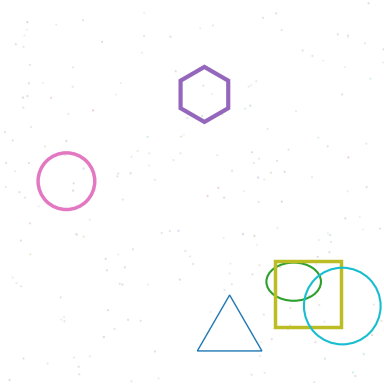[{"shape": "triangle", "thickness": 1, "radius": 0.48, "center": [0.596, 0.137]}, {"shape": "oval", "thickness": 1.5, "radius": 0.35, "center": [0.763, 0.268]}, {"shape": "hexagon", "thickness": 3, "radius": 0.36, "center": [0.531, 0.755]}, {"shape": "circle", "thickness": 2.5, "radius": 0.37, "center": [0.173, 0.529]}, {"shape": "square", "thickness": 2.5, "radius": 0.43, "center": [0.8, 0.237]}, {"shape": "circle", "thickness": 1.5, "radius": 0.5, "center": [0.889, 0.205]}]